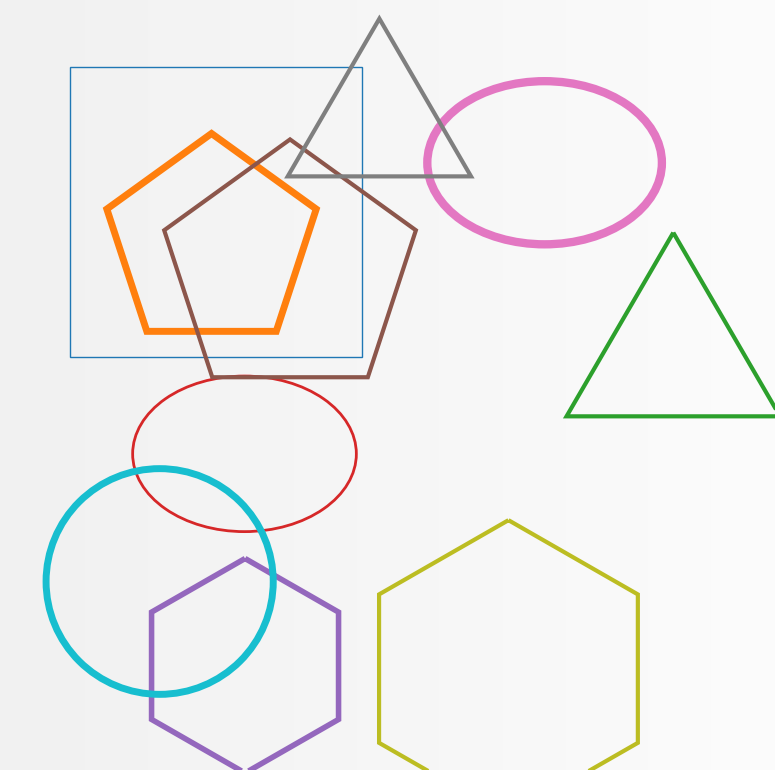[{"shape": "square", "thickness": 0.5, "radius": 0.94, "center": [0.279, 0.725]}, {"shape": "pentagon", "thickness": 2.5, "radius": 0.71, "center": [0.273, 0.685]}, {"shape": "triangle", "thickness": 1.5, "radius": 0.8, "center": [0.869, 0.539]}, {"shape": "oval", "thickness": 1, "radius": 0.72, "center": [0.315, 0.411]}, {"shape": "hexagon", "thickness": 2, "radius": 0.7, "center": [0.316, 0.135]}, {"shape": "pentagon", "thickness": 1.5, "radius": 0.85, "center": [0.374, 0.648]}, {"shape": "oval", "thickness": 3, "radius": 0.76, "center": [0.703, 0.789]}, {"shape": "triangle", "thickness": 1.5, "radius": 0.68, "center": [0.49, 0.839]}, {"shape": "hexagon", "thickness": 1.5, "radius": 0.96, "center": [0.656, 0.132]}, {"shape": "circle", "thickness": 2.5, "radius": 0.73, "center": [0.206, 0.245]}]